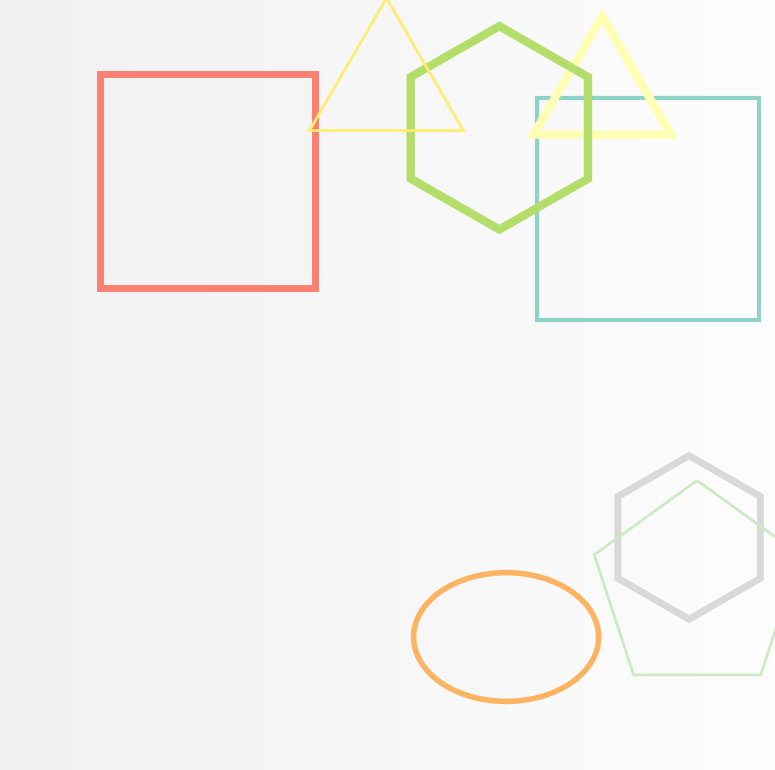[{"shape": "square", "thickness": 1.5, "radius": 0.72, "center": [0.836, 0.729]}, {"shape": "triangle", "thickness": 3, "radius": 0.51, "center": [0.777, 0.876]}, {"shape": "square", "thickness": 2.5, "radius": 0.69, "center": [0.267, 0.765]}, {"shape": "oval", "thickness": 2, "radius": 0.6, "center": [0.653, 0.173]}, {"shape": "hexagon", "thickness": 3, "radius": 0.66, "center": [0.644, 0.834]}, {"shape": "hexagon", "thickness": 2.5, "radius": 0.53, "center": [0.889, 0.302]}, {"shape": "pentagon", "thickness": 1, "radius": 0.7, "center": [0.9, 0.236]}, {"shape": "triangle", "thickness": 1, "radius": 0.57, "center": [0.499, 0.888]}]